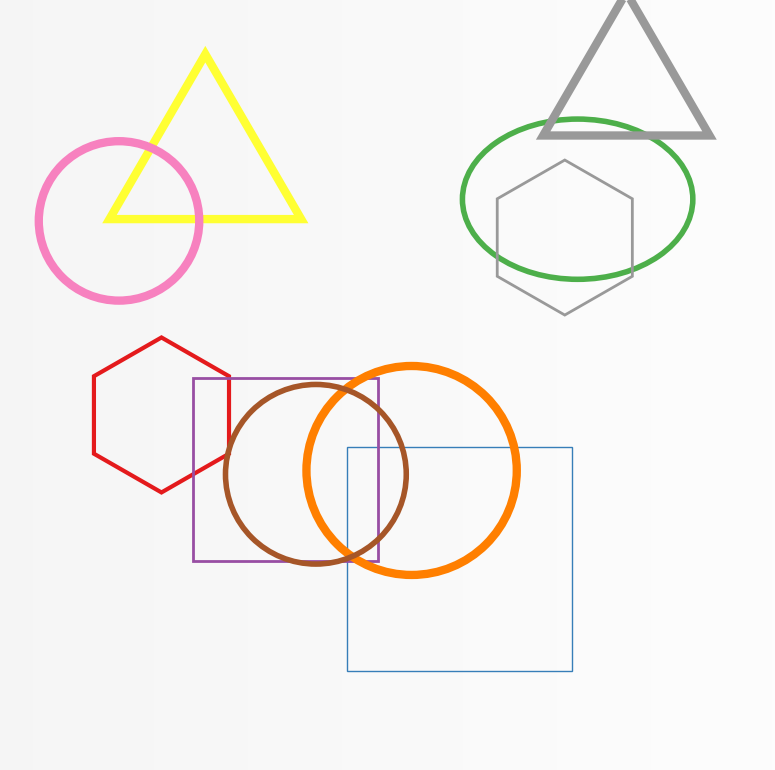[{"shape": "hexagon", "thickness": 1.5, "radius": 0.5, "center": [0.208, 0.461]}, {"shape": "square", "thickness": 0.5, "radius": 0.73, "center": [0.592, 0.274]}, {"shape": "oval", "thickness": 2, "radius": 0.74, "center": [0.745, 0.741]}, {"shape": "square", "thickness": 1, "radius": 0.6, "center": [0.369, 0.39]}, {"shape": "circle", "thickness": 3, "radius": 0.68, "center": [0.531, 0.389]}, {"shape": "triangle", "thickness": 3, "radius": 0.71, "center": [0.265, 0.787]}, {"shape": "circle", "thickness": 2, "radius": 0.58, "center": [0.408, 0.384]}, {"shape": "circle", "thickness": 3, "radius": 0.52, "center": [0.154, 0.713]}, {"shape": "triangle", "thickness": 3, "radius": 0.62, "center": [0.808, 0.886]}, {"shape": "hexagon", "thickness": 1, "radius": 0.5, "center": [0.729, 0.692]}]